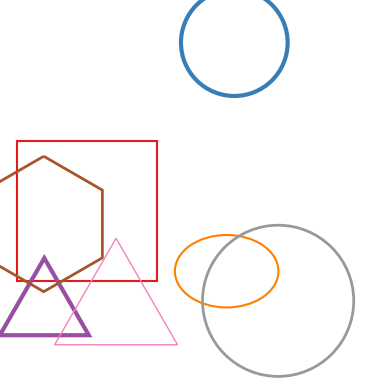[{"shape": "square", "thickness": 1.5, "radius": 0.91, "center": [0.227, 0.452]}, {"shape": "circle", "thickness": 3, "radius": 0.69, "center": [0.609, 0.889]}, {"shape": "triangle", "thickness": 3, "radius": 0.67, "center": [0.115, 0.196]}, {"shape": "oval", "thickness": 1.5, "radius": 0.67, "center": [0.589, 0.296]}, {"shape": "hexagon", "thickness": 2, "radius": 0.88, "center": [0.114, 0.418]}, {"shape": "triangle", "thickness": 1, "radius": 0.92, "center": [0.302, 0.197]}, {"shape": "circle", "thickness": 2, "radius": 0.98, "center": [0.722, 0.219]}]